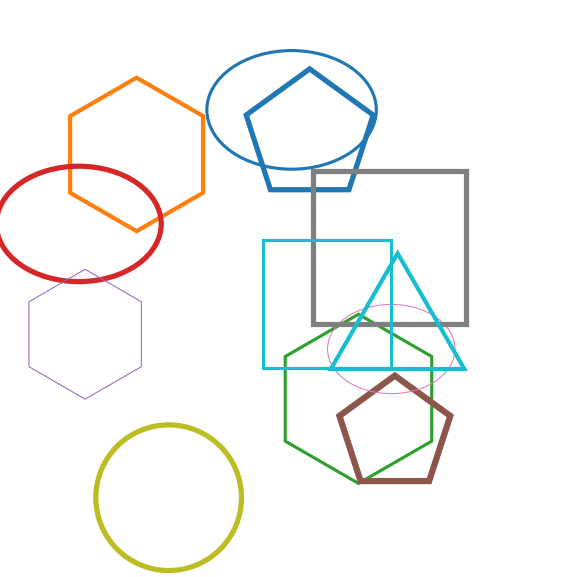[{"shape": "oval", "thickness": 1.5, "radius": 0.73, "center": [0.505, 0.809]}, {"shape": "pentagon", "thickness": 2.5, "radius": 0.58, "center": [0.536, 0.764]}, {"shape": "hexagon", "thickness": 2, "radius": 0.66, "center": [0.237, 0.732]}, {"shape": "hexagon", "thickness": 1.5, "radius": 0.73, "center": [0.621, 0.309]}, {"shape": "oval", "thickness": 2.5, "radius": 0.71, "center": [0.136, 0.611]}, {"shape": "hexagon", "thickness": 0.5, "radius": 0.56, "center": [0.147, 0.42]}, {"shape": "pentagon", "thickness": 3, "radius": 0.5, "center": [0.684, 0.248]}, {"shape": "oval", "thickness": 0.5, "radius": 0.55, "center": [0.678, 0.395]}, {"shape": "square", "thickness": 2.5, "radius": 0.66, "center": [0.674, 0.57]}, {"shape": "circle", "thickness": 2.5, "radius": 0.63, "center": [0.292, 0.137]}, {"shape": "square", "thickness": 1.5, "radius": 0.55, "center": [0.566, 0.472]}, {"shape": "triangle", "thickness": 2, "radius": 0.67, "center": [0.689, 0.427]}]